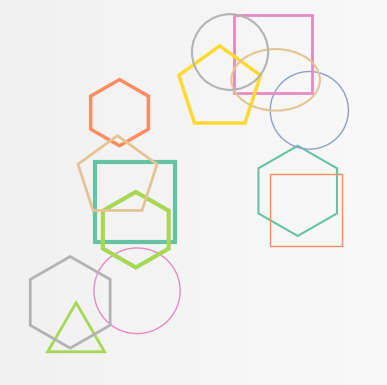[{"shape": "square", "thickness": 3, "radius": 0.52, "center": [0.348, 0.476]}, {"shape": "hexagon", "thickness": 1.5, "radius": 0.59, "center": [0.768, 0.504]}, {"shape": "hexagon", "thickness": 2.5, "radius": 0.43, "center": [0.308, 0.707]}, {"shape": "square", "thickness": 1, "radius": 0.47, "center": [0.791, 0.455]}, {"shape": "circle", "thickness": 1, "radius": 0.5, "center": [0.798, 0.713]}, {"shape": "square", "thickness": 2, "radius": 0.5, "center": [0.706, 0.86]}, {"shape": "circle", "thickness": 1, "radius": 0.56, "center": [0.354, 0.245]}, {"shape": "hexagon", "thickness": 3, "radius": 0.49, "center": [0.35, 0.403]}, {"shape": "triangle", "thickness": 2, "radius": 0.42, "center": [0.196, 0.129]}, {"shape": "pentagon", "thickness": 2.5, "radius": 0.55, "center": [0.567, 0.77]}, {"shape": "oval", "thickness": 1.5, "radius": 0.57, "center": [0.711, 0.793]}, {"shape": "pentagon", "thickness": 2, "radius": 0.54, "center": [0.303, 0.54]}, {"shape": "circle", "thickness": 1.5, "radius": 0.49, "center": [0.594, 0.865]}, {"shape": "hexagon", "thickness": 2, "radius": 0.59, "center": [0.181, 0.215]}]